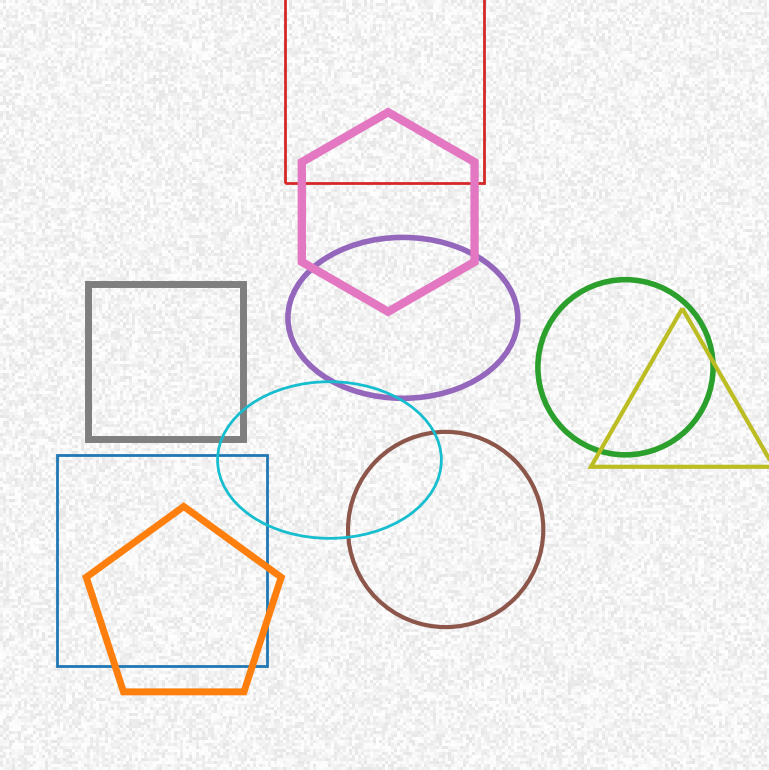[{"shape": "square", "thickness": 1, "radius": 0.68, "center": [0.21, 0.272]}, {"shape": "pentagon", "thickness": 2.5, "radius": 0.67, "center": [0.239, 0.209]}, {"shape": "circle", "thickness": 2, "radius": 0.57, "center": [0.812, 0.523]}, {"shape": "square", "thickness": 1, "radius": 0.65, "center": [0.5, 0.891]}, {"shape": "oval", "thickness": 2, "radius": 0.75, "center": [0.523, 0.587]}, {"shape": "circle", "thickness": 1.5, "radius": 0.63, "center": [0.579, 0.312]}, {"shape": "hexagon", "thickness": 3, "radius": 0.65, "center": [0.504, 0.725]}, {"shape": "square", "thickness": 2.5, "radius": 0.5, "center": [0.215, 0.531]}, {"shape": "triangle", "thickness": 1.5, "radius": 0.69, "center": [0.886, 0.462]}, {"shape": "oval", "thickness": 1, "radius": 0.73, "center": [0.428, 0.403]}]